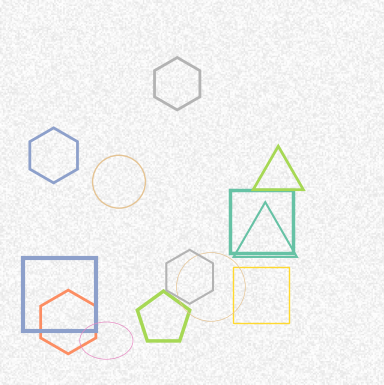[{"shape": "square", "thickness": 2.5, "radius": 0.41, "center": [0.68, 0.426]}, {"shape": "triangle", "thickness": 1.5, "radius": 0.47, "center": [0.689, 0.38]}, {"shape": "hexagon", "thickness": 2, "radius": 0.41, "center": [0.177, 0.164]}, {"shape": "hexagon", "thickness": 2, "radius": 0.36, "center": [0.139, 0.596]}, {"shape": "square", "thickness": 3, "radius": 0.47, "center": [0.153, 0.234]}, {"shape": "oval", "thickness": 0.5, "radius": 0.35, "center": [0.276, 0.115]}, {"shape": "triangle", "thickness": 2, "radius": 0.38, "center": [0.723, 0.545]}, {"shape": "pentagon", "thickness": 2.5, "radius": 0.36, "center": [0.425, 0.172]}, {"shape": "square", "thickness": 1, "radius": 0.37, "center": [0.678, 0.234]}, {"shape": "circle", "thickness": 0.5, "radius": 0.45, "center": [0.548, 0.255]}, {"shape": "circle", "thickness": 1, "radius": 0.34, "center": [0.309, 0.528]}, {"shape": "hexagon", "thickness": 2, "radius": 0.34, "center": [0.46, 0.783]}, {"shape": "hexagon", "thickness": 1.5, "radius": 0.35, "center": [0.493, 0.281]}]